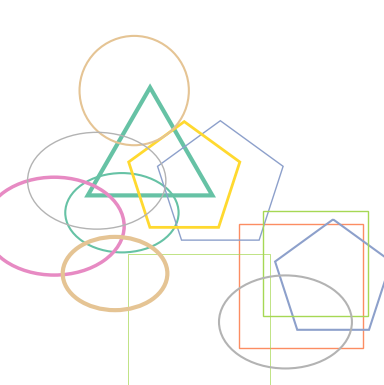[{"shape": "triangle", "thickness": 3, "radius": 0.93, "center": [0.39, 0.586]}, {"shape": "oval", "thickness": 1.5, "radius": 0.74, "center": [0.317, 0.447]}, {"shape": "square", "thickness": 1, "radius": 0.81, "center": [0.781, 0.257]}, {"shape": "pentagon", "thickness": 1.5, "radius": 0.79, "center": [0.865, 0.272]}, {"shape": "pentagon", "thickness": 1, "radius": 0.86, "center": [0.572, 0.515]}, {"shape": "oval", "thickness": 2.5, "radius": 0.91, "center": [0.141, 0.413]}, {"shape": "square", "thickness": 0.5, "radius": 0.93, "center": [0.516, 0.155]}, {"shape": "square", "thickness": 1, "radius": 0.69, "center": [0.82, 0.316]}, {"shape": "pentagon", "thickness": 2, "radius": 0.76, "center": [0.479, 0.532]}, {"shape": "circle", "thickness": 1.5, "radius": 0.71, "center": [0.349, 0.765]}, {"shape": "oval", "thickness": 3, "radius": 0.68, "center": [0.299, 0.29]}, {"shape": "oval", "thickness": 1.5, "radius": 0.86, "center": [0.741, 0.164]}, {"shape": "oval", "thickness": 1, "radius": 0.9, "center": [0.251, 0.531]}]